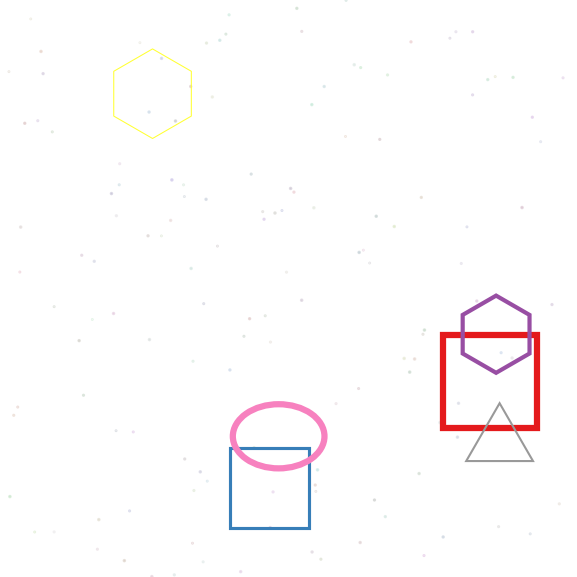[{"shape": "square", "thickness": 3, "radius": 0.4, "center": [0.849, 0.338]}, {"shape": "square", "thickness": 1.5, "radius": 0.34, "center": [0.467, 0.154]}, {"shape": "hexagon", "thickness": 2, "radius": 0.33, "center": [0.859, 0.42]}, {"shape": "hexagon", "thickness": 0.5, "radius": 0.39, "center": [0.264, 0.837]}, {"shape": "oval", "thickness": 3, "radius": 0.4, "center": [0.483, 0.244]}, {"shape": "triangle", "thickness": 1, "radius": 0.33, "center": [0.865, 0.234]}]